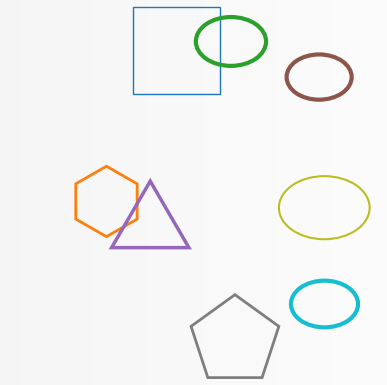[{"shape": "square", "thickness": 1, "radius": 0.56, "center": [0.455, 0.869]}, {"shape": "hexagon", "thickness": 2, "radius": 0.46, "center": [0.275, 0.477]}, {"shape": "oval", "thickness": 3, "radius": 0.45, "center": [0.596, 0.892]}, {"shape": "triangle", "thickness": 2.5, "radius": 0.58, "center": [0.388, 0.414]}, {"shape": "oval", "thickness": 3, "radius": 0.42, "center": [0.824, 0.8]}, {"shape": "pentagon", "thickness": 2, "radius": 0.6, "center": [0.606, 0.116]}, {"shape": "oval", "thickness": 1.5, "radius": 0.59, "center": [0.837, 0.461]}, {"shape": "oval", "thickness": 3, "radius": 0.43, "center": [0.837, 0.21]}]